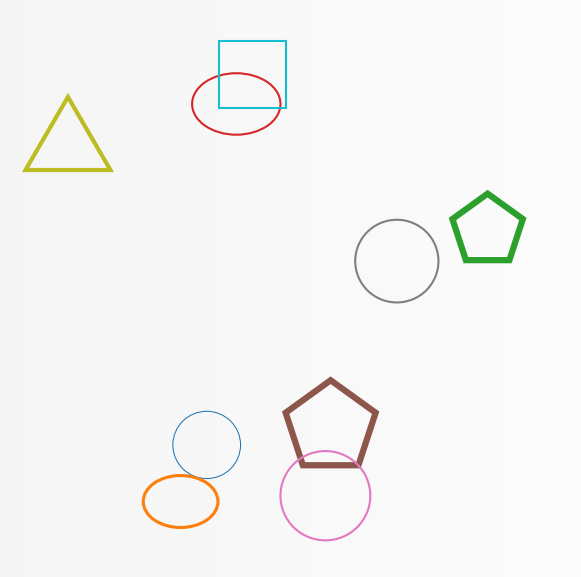[{"shape": "circle", "thickness": 0.5, "radius": 0.29, "center": [0.356, 0.229]}, {"shape": "oval", "thickness": 1.5, "radius": 0.32, "center": [0.311, 0.131]}, {"shape": "pentagon", "thickness": 3, "radius": 0.32, "center": [0.839, 0.6]}, {"shape": "oval", "thickness": 1, "radius": 0.38, "center": [0.407, 0.819]}, {"shape": "pentagon", "thickness": 3, "radius": 0.41, "center": [0.569, 0.259]}, {"shape": "circle", "thickness": 1, "radius": 0.39, "center": [0.56, 0.141]}, {"shape": "circle", "thickness": 1, "radius": 0.36, "center": [0.683, 0.547]}, {"shape": "triangle", "thickness": 2, "radius": 0.42, "center": [0.117, 0.747]}, {"shape": "square", "thickness": 1, "radius": 0.29, "center": [0.435, 0.87]}]